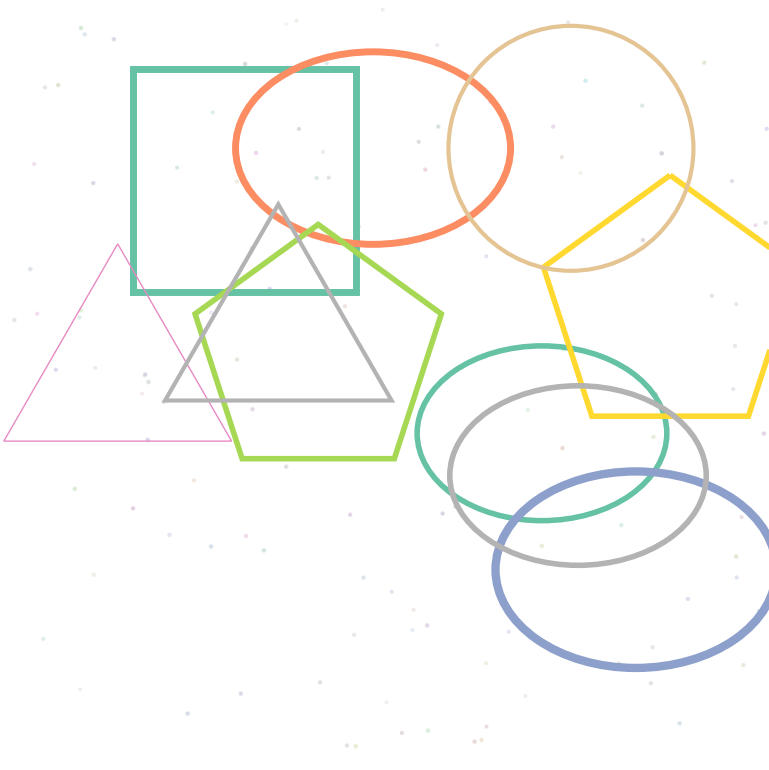[{"shape": "square", "thickness": 2.5, "radius": 0.72, "center": [0.318, 0.765]}, {"shape": "oval", "thickness": 2, "radius": 0.81, "center": [0.704, 0.437]}, {"shape": "oval", "thickness": 2.5, "radius": 0.89, "center": [0.484, 0.808]}, {"shape": "oval", "thickness": 3, "radius": 0.91, "center": [0.826, 0.26]}, {"shape": "triangle", "thickness": 0.5, "radius": 0.85, "center": [0.153, 0.513]}, {"shape": "pentagon", "thickness": 2, "radius": 0.84, "center": [0.413, 0.54]}, {"shape": "pentagon", "thickness": 2, "radius": 0.86, "center": [0.87, 0.599]}, {"shape": "circle", "thickness": 1.5, "radius": 0.8, "center": [0.741, 0.807]}, {"shape": "oval", "thickness": 2, "radius": 0.83, "center": [0.751, 0.382]}, {"shape": "triangle", "thickness": 1.5, "radius": 0.85, "center": [0.361, 0.565]}]